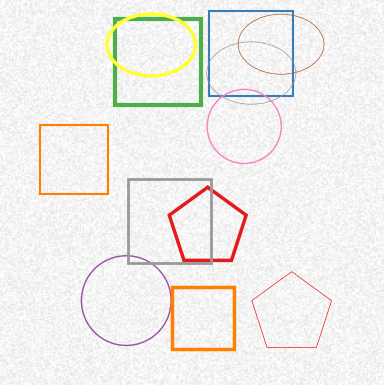[{"shape": "pentagon", "thickness": 0.5, "radius": 0.54, "center": [0.758, 0.185]}, {"shape": "pentagon", "thickness": 2.5, "radius": 0.52, "center": [0.54, 0.409]}, {"shape": "square", "thickness": 1.5, "radius": 0.55, "center": [0.652, 0.861]}, {"shape": "square", "thickness": 3, "radius": 0.56, "center": [0.41, 0.839]}, {"shape": "circle", "thickness": 1, "radius": 0.58, "center": [0.328, 0.219]}, {"shape": "square", "thickness": 1.5, "radius": 0.45, "center": [0.192, 0.585]}, {"shape": "square", "thickness": 2.5, "radius": 0.4, "center": [0.528, 0.174]}, {"shape": "oval", "thickness": 2.5, "radius": 0.57, "center": [0.393, 0.884]}, {"shape": "oval", "thickness": 0.5, "radius": 0.56, "center": [0.73, 0.885]}, {"shape": "circle", "thickness": 1, "radius": 0.48, "center": [0.634, 0.672]}, {"shape": "oval", "thickness": 0.5, "radius": 0.58, "center": [0.653, 0.81]}, {"shape": "square", "thickness": 2, "radius": 0.54, "center": [0.44, 0.426]}]